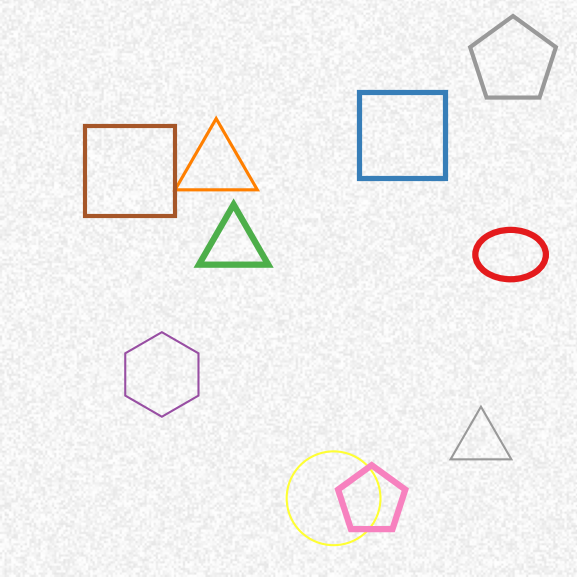[{"shape": "oval", "thickness": 3, "radius": 0.31, "center": [0.884, 0.558]}, {"shape": "square", "thickness": 2.5, "radius": 0.37, "center": [0.696, 0.765]}, {"shape": "triangle", "thickness": 3, "radius": 0.35, "center": [0.405, 0.576]}, {"shape": "hexagon", "thickness": 1, "radius": 0.37, "center": [0.28, 0.351]}, {"shape": "triangle", "thickness": 1.5, "radius": 0.41, "center": [0.374, 0.712]}, {"shape": "circle", "thickness": 1, "radius": 0.41, "center": [0.578, 0.136]}, {"shape": "square", "thickness": 2, "radius": 0.39, "center": [0.225, 0.703]}, {"shape": "pentagon", "thickness": 3, "radius": 0.31, "center": [0.644, 0.132]}, {"shape": "pentagon", "thickness": 2, "radius": 0.39, "center": [0.888, 0.893]}, {"shape": "triangle", "thickness": 1, "radius": 0.3, "center": [0.833, 0.234]}]